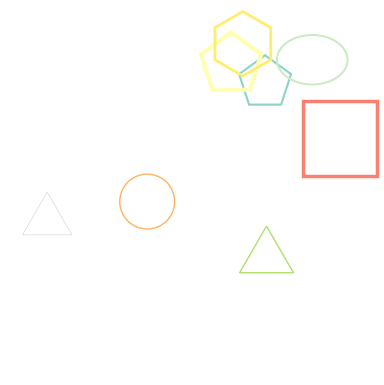[{"shape": "pentagon", "thickness": 1.5, "radius": 0.35, "center": [0.689, 0.786]}, {"shape": "pentagon", "thickness": 3, "radius": 0.41, "center": [0.6, 0.834]}, {"shape": "square", "thickness": 2.5, "radius": 0.48, "center": [0.883, 0.64]}, {"shape": "circle", "thickness": 1, "radius": 0.36, "center": [0.382, 0.476]}, {"shape": "triangle", "thickness": 1, "radius": 0.4, "center": [0.692, 0.332]}, {"shape": "triangle", "thickness": 0.5, "radius": 0.37, "center": [0.123, 0.427]}, {"shape": "oval", "thickness": 1.5, "radius": 0.46, "center": [0.811, 0.845]}, {"shape": "hexagon", "thickness": 2, "radius": 0.42, "center": [0.631, 0.886]}]